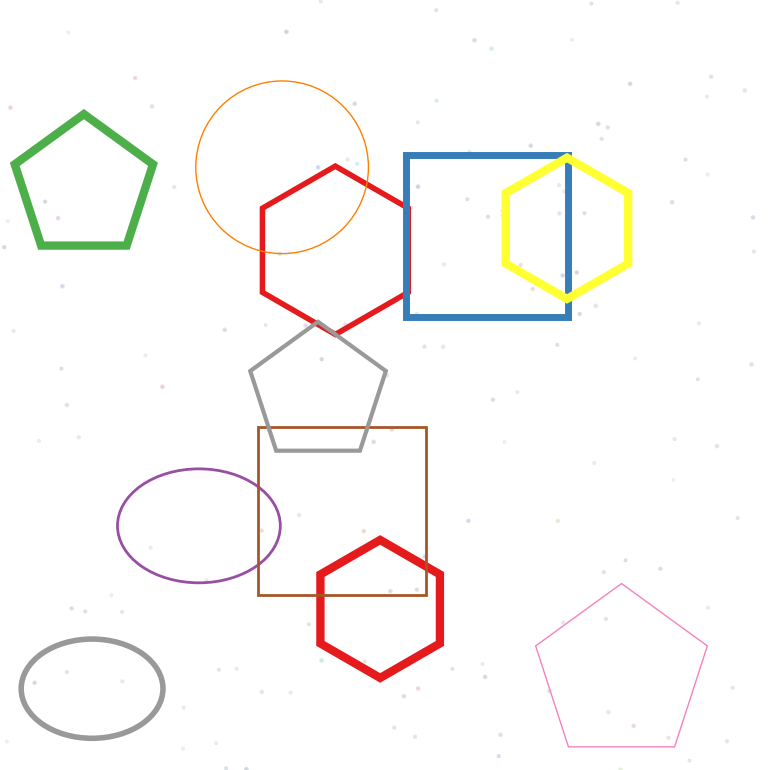[{"shape": "hexagon", "thickness": 3, "radius": 0.45, "center": [0.494, 0.209]}, {"shape": "hexagon", "thickness": 2, "radius": 0.55, "center": [0.436, 0.675]}, {"shape": "square", "thickness": 2.5, "radius": 0.53, "center": [0.632, 0.694]}, {"shape": "pentagon", "thickness": 3, "radius": 0.47, "center": [0.109, 0.757]}, {"shape": "oval", "thickness": 1, "radius": 0.53, "center": [0.258, 0.317]}, {"shape": "circle", "thickness": 0.5, "radius": 0.56, "center": [0.366, 0.783]}, {"shape": "hexagon", "thickness": 3, "radius": 0.46, "center": [0.736, 0.703]}, {"shape": "square", "thickness": 1, "radius": 0.55, "center": [0.444, 0.337]}, {"shape": "pentagon", "thickness": 0.5, "radius": 0.59, "center": [0.807, 0.125]}, {"shape": "oval", "thickness": 2, "radius": 0.46, "center": [0.12, 0.106]}, {"shape": "pentagon", "thickness": 1.5, "radius": 0.46, "center": [0.413, 0.49]}]